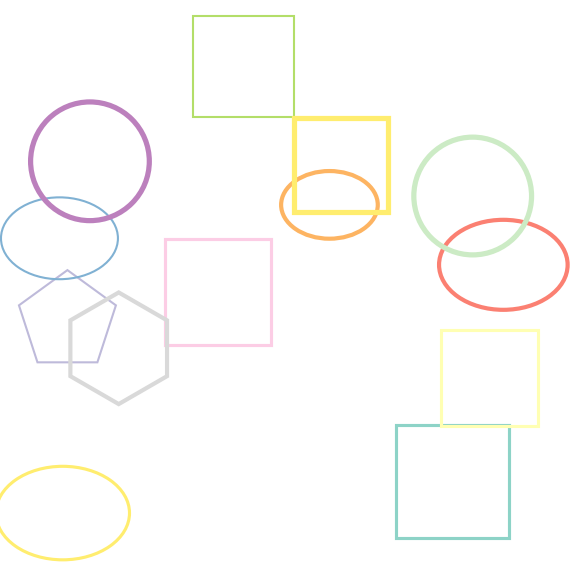[{"shape": "square", "thickness": 1.5, "radius": 0.49, "center": [0.783, 0.166]}, {"shape": "square", "thickness": 1.5, "radius": 0.42, "center": [0.848, 0.345]}, {"shape": "pentagon", "thickness": 1, "radius": 0.44, "center": [0.117, 0.443]}, {"shape": "oval", "thickness": 2, "radius": 0.56, "center": [0.872, 0.541]}, {"shape": "oval", "thickness": 1, "radius": 0.51, "center": [0.103, 0.587]}, {"shape": "oval", "thickness": 2, "radius": 0.42, "center": [0.57, 0.644]}, {"shape": "square", "thickness": 1, "radius": 0.44, "center": [0.422, 0.884]}, {"shape": "square", "thickness": 1.5, "radius": 0.46, "center": [0.377, 0.494]}, {"shape": "hexagon", "thickness": 2, "radius": 0.48, "center": [0.206, 0.396]}, {"shape": "circle", "thickness": 2.5, "radius": 0.51, "center": [0.156, 0.72]}, {"shape": "circle", "thickness": 2.5, "radius": 0.51, "center": [0.819, 0.66]}, {"shape": "square", "thickness": 2.5, "radius": 0.41, "center": [0.591, 0.714]}, {"shape": "oval", "thickness": 1.5, "radius": 0.58, "center": [0.109, 0.111]}]